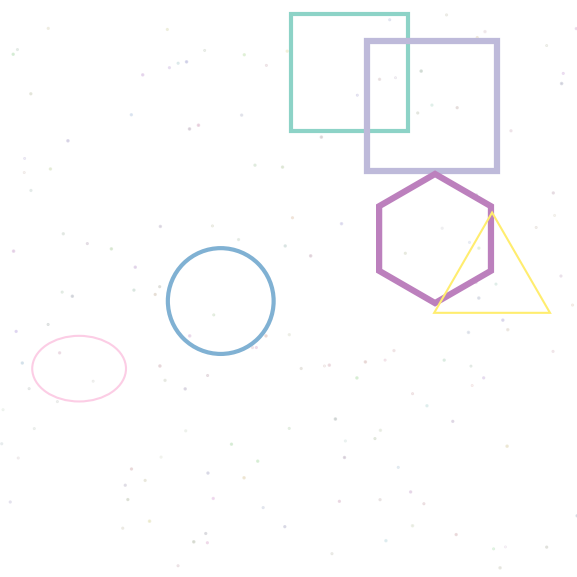[{"shape": "square", "thickness": 2, "radius": 0.51, "center": [0.605, 0.874]}, {"shape": "square", "thickness": 3, "radius": 0.56, "center": [0.748, 0.815]}, {"shape": "circle", "thickness": 2, "radius": 0.46, "center": [0.382, 0.478]}, {"shape": "oval", "thickness": 1, "radius": 0.41, "center": [0.137, 0.361]}, {"shape": "hexagon", "thickness": 3, "radius": 0.56, "center": [0.753, 0.586]}, {"shape": "triangle", "thickness": 1, "radius": 0.58, "center": [0.852, 0.515]}]